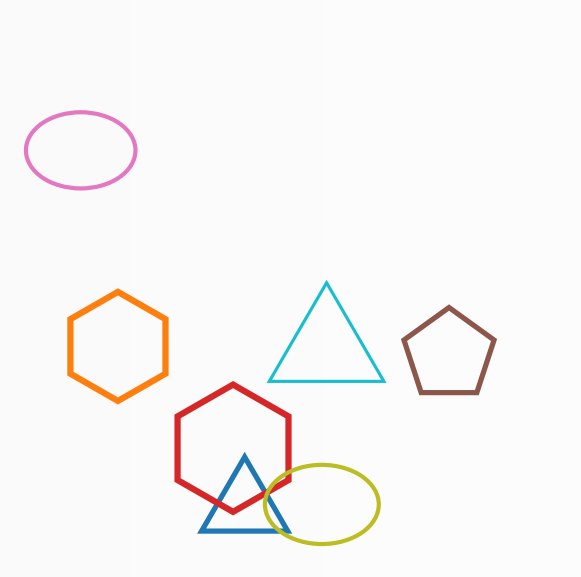[{"shape": "triangle", "thickness": 2.5, "radius": 0.43, "center": [0.421, 0.122]}, {"shape": "hexagon", "thickness": 3, "radius": 0.47, "center": [0.203, 0.399]}, {"shape": "hexagon", "thickness": 3, "radius": 0.55, "center": [0.401, 0.223]}, {"shape": "pentagon", "thickness": 2.5, "radius": 0.41, "center": [0.772, 0.385]}, {"shape": "oval", "thickness": 2, "radius": 0.47, "center": [0.139, 0.739]}, {"shape": "oval", "thickness": 2, "radius": 0.49, "center": [0.554, 0.126]}, {"shape": "triangle", "thickness": 1.5, "radius": 0.57, "center": [0.562, 0.396]}]